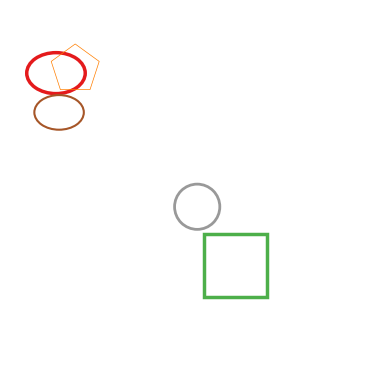[{"shape": "oval", "thickness": 2.5, "radius": 0.38, "center": [0.145, 0.81]}, {"shape": "square", "thickness": 2.5, "radius": 0.41, "center": [0.611, 0.311]}, {"shape": "pentagon", "thickness": 0.5, "radius": 0.33, "center": [0.195, 0.82]}, {"shape": "oval", "thickness": 1.5, "radius": 0.32, "center": [0.153, 0.708]}, {"shape": "circle", "thickness": 2, "radius": 0.29, "center": [0.512, 0.463]}]